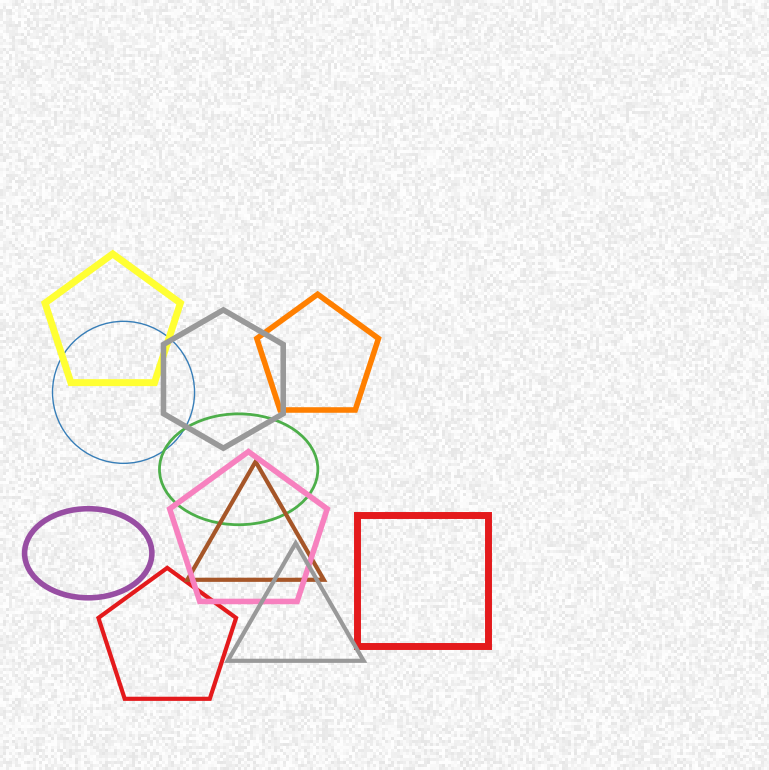[{"shape": "pentagon", "thickness": 1.5, "radius": 0.47, "center": [0.217, 0.168]}, {"shape": "square", "thickness": 2.5, "radius": 0.43, "center": [0.548, 0.246]}, {"shape": "circle", "thickness": 0.5, "radius": 0.46, "center": [0.16, 0.49]}, {"shape": "oval", "thickness": 1, "radius": 0.51, "center": [0.31, 0.391]}, {"shape": "oval", "thickness": 2, "radius": 0.41, "center": [0.115, 0.281]}, {"shape": "pentagon", "thickness": 2, "radius": 0.42, "center": [0.413, 0.535]}, {"shape": "pentagon", "thickness": 2.5, "radius": 0.46, "center": [0.146, 0.578]}, {"shape": "triangle", "thickness": 1.5, "radius": 0.51, "center": [0.332, 0.298]}, {"shape": "pentagon", "thickness": 2, "radius": 0.54, "center": [0.323, 0.306]}, {"shape": "hexagon", "thickness": 2, "radius": 0.45, "center": [0.29, 0.508]}, {"shape": "triangle", "thickness": 1.5, "radius": 0.51, "center": [0.384, 0.193]}]